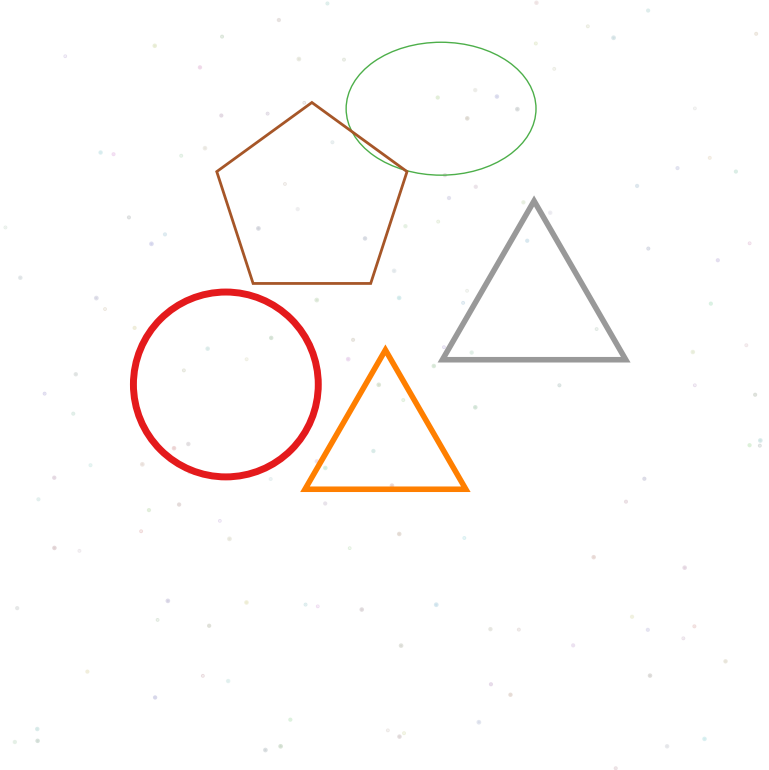[{"shape": "circle", "thickness": 2.5, "radius": 0.6, "center": [0.293, 0.501]}, {"shape": "oval", "thickness": 0.5, "radius": 0.62, "center": [0.573, 0.859]}, {"shape": "triangle", "thickness": 2, "radius": 0.6, "center": [0.501, 0.425]}, {"shape": "pentagon", "thickness": 1, "radius": 0.65, "center": [0.405, 0.737]}, {"shape": "triangle", "thickness": 2, "radius": 0.69, "center": [0.694, 0.602]}]